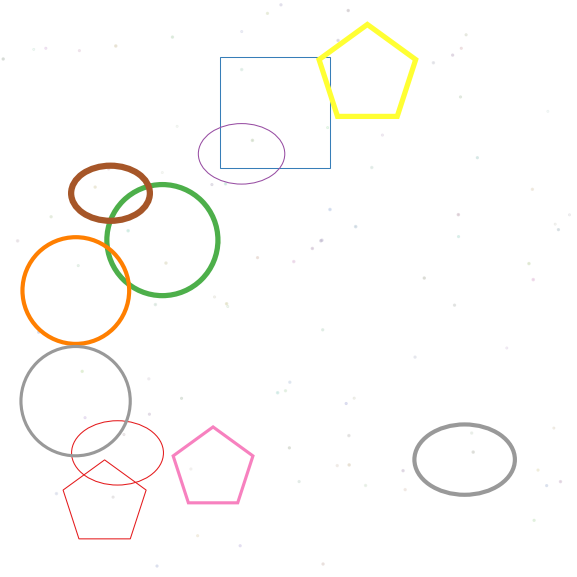[{"shape": "oval", "thickness": 0.5, "radius": 0.4, "center": [0.203, 0.215]}, {"shape": "pentagon", "thickness": 0.5, "radius": 0.38, "center": [0.181, 0.127]}, {"shape": "square", "thickness": 0.5, "radius": 0.48, "center": [0.476, 0.804]}, {"shape": "circle", "thickness": 2.5, "radius": 0.48, "center": [0.281, 0.583]}, {"shape": "oval", "thickness": 0.5, "radius": 0.37, "center": [0.418, 0.733]}, {"shape": "circle", "thickness": 2, "radius": 0.46, "center": [0.131, 0.496]}, {"shape": "pentagon", "thickness": 2.5, "radius": 0.44, "center": [0.636, 0.869]}, {"shape": "oval", "thickness": 3, "radius": 0.34, "center": [0.191, 0.665]}, {"shape": "pentagon", "thickness": 1.5, "radius": 0.36, "center": [0.369, 0.187]}, {"shape": "circle", "thickness": 1.5, "radius": 0.47, "center": [0.131, 0.305]}, {"shape": "oval", "thickness": 2, "radius": 0.43, "center": [0.805, 0.203]}]